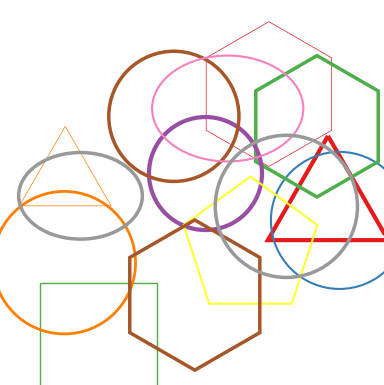[{"shape": "hexagon", "thickness": 0.5, "radius": 0.94, "center": [0.698, 0.756]}, {"shape": "triangle", "thickness": 3, "radius": 0.9, "center": [0.852, 0.466]}, {"shape": "circle", "thickness": 1.5, "radius": 0.89, "center": [0.882, 0.428]}, {"shape": "hexagon", "thickness": 2.5, "radius": 0.92, "center": [0.823, 0.672]}, {"shape": "square", "thickness": 1, "radius": 0.76, "center": [0.257, 0.112]}, {"shape": "circle", "thickness": 3, "radius": 0.73, "center": [0.534, 0.549]}, {"shape": "triangle", "thickness": 0.5, "radius": 0.69, "center": [0.169, 0.534]}, {"shape": "circle", "thickness": 2, "radius": 0.93, "center": [0.167, 0.318]}, {"shape": "pentagon", "thickness": 1.5, "radius": 0.91, "center": [0.651, 0.359]}, {"shape": "circle", "thickness": 2.5, "radius": 0.85, "center": [0.452, 0.698]}, {"shape": "hexagon", "thickness": 2.5, "radius": 0.98, "center": [0.506, 0.234]}, {"shape": "oval", "thickness": 1.5, "radius": 0.98, "center": [0.591, 0.718]}, {"shape": "circle", "thickness": 2.5, "radius": 0.92, "center": [0.744, 0.464]}, {"shape": "oval", "thickness": 2.5, "radius": 0.8, "center": [0.209, 0.491]}]